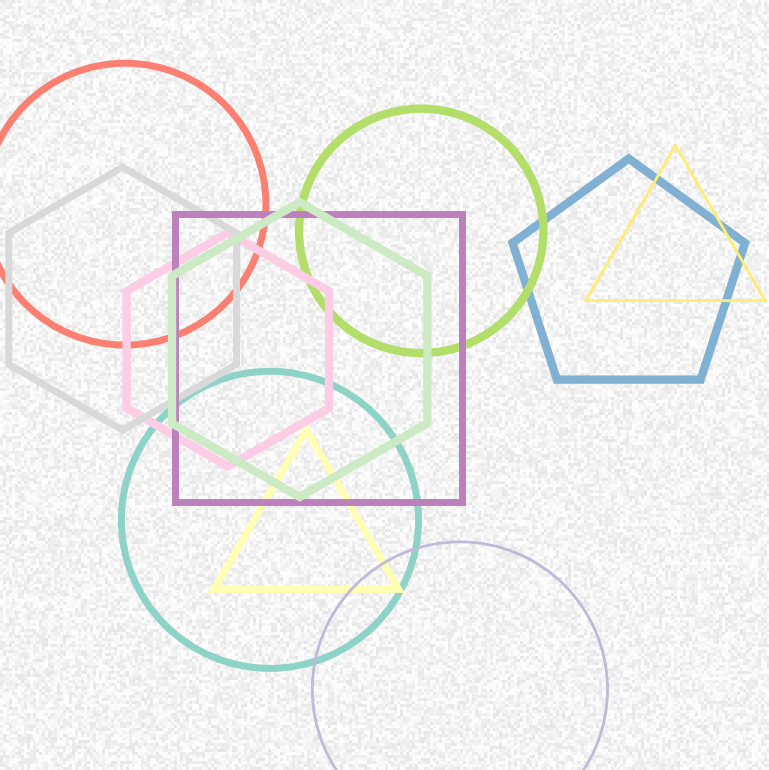[{"shape": "circle", "thickness": 2.5, "radius": 0.96, "center": [0.351, 0.325]}, {"shape": "triangle", "thickness": 2.5, "radius": 0.69, "center": [0.398, 0.304]}, {"shape": "circle", "thickness": 1, "radius": 0.96, "center": [0.597, 0.105]}, {"shape": "circle", "thickness": 2.5, "radius": 0.92, "center": [0.162, 0.735]}, {"shape": "pentagon", "thickness": 3, "radius": 0.79, "center": [0.817, 0.635]}, {"shape": "circle", "thickness": 3, "radius": 0.79, "center": [0.547, 0.7]}, {"shape": "hexagon", "thickness": 3, "radius": 0.76, "center": [0.296, 0.546]}, {"shape": "hexagon", "thickness": 2.5, "radius": 0.85, "center": [0.159, 0.612]}, {"shape": "square", "thickness": 2.5, "radius": 0.93, "center": [0.414, 0.535]}, {"shape": "hexagon", "thickness": 3, "radius": 0.96, "center": [0.389, 0.546]}, {"shape": "triangle", "thickness": 1, "radius": 0.67, "center": [0.877, 0.677]}]